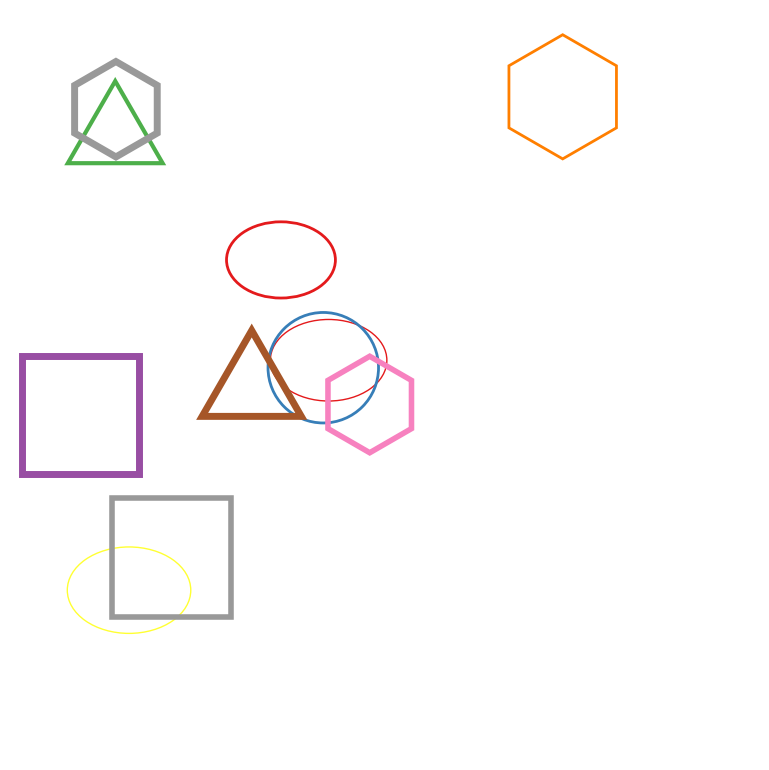[{"shape": "oval", "thickness": 0.5, "radius": 0.38, "center": [0.427, 0.532]}, {"shape": "oval", "thickness": 1, "radius": 0.35, "center": [0.365, 0.662]}, {"shape": "circle", "thickness": 1, "radius": 0.36, "center": [0.42, 0.522]}, {"shape": "triangle", "thickness": 1.5, "radius": 0.36, "center": [0.15, 0.824]}, {"shape": "square", "thickness": 2.5, "radius": 0.38, "center": [0.104, 0.461]}, {"shape": "hexagon", "thickness": 1, "radius": 0.4, "center": [0.731, 0.874]}, {"shape": "oval", "thickness": 0.5, "radius": 0.4, "center": [0.168, 0.234]}, {"shape": "triangle", "thickness": 2.5, "radius": 0.37, "center": [0.327, 0.496]}, {"shape": "hexagon", "thickness": 2, "radius": 0.31, "center": [0.48, 0.475]}, {"shape": "hexagon", "thickness": 2.5, "radius": 0.31, "center": [0.151, 0.858]}, {"shape": "square", "thickness": 2, "radius": 0.39, "center": [0.223, 0.276]}]